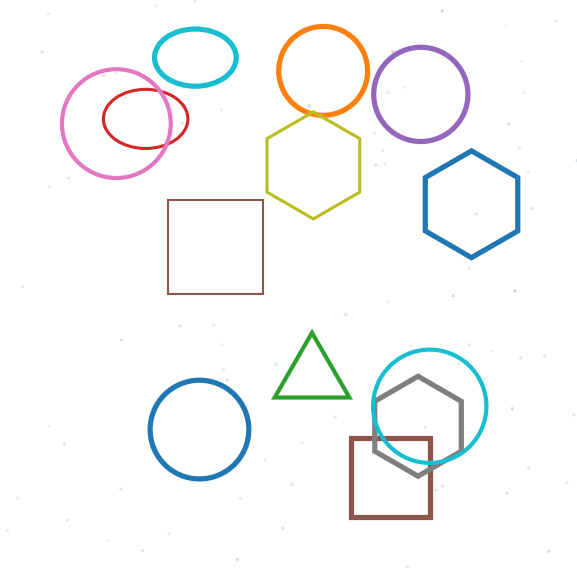[{"shape": "circle", "thickness": 2.5, "radius": 0.43, "center": [0.345, 0.255]}, {"shape": "hexagon", "thickness": 2.5, "radius": 0.46, "center": [0.817, 0.645]}, {"shape": "circle", "thickness": 2.5, "radius": 0.38, "center": [0.56, 0.876]}, {"shape": "triangle", "thickness": 2, "radius": 0.37, "center": [0.54, 0.348]}, {"shape": "oval", "thickness": 1.5, "radius": 0.37, "center": [0.252, 0.793]}, {"shape": "circle", "thickness": 2.5, "radius": 0.41, "center": [0.729, 0.836]}, {"shape": "square", "thickness": 1, "radius": 0.41, "center": [0.373, 0.571]}, {"shape": "square", "thickness": 2.5, "radius": 0.34, "center": [0.675, 0.172]}, {"shape": "circle", "thickness": 2, "radius": 0.47, "center": [0.201, 0.785]}, {"shape": "hexagon", "thickness": 2.5, "radius": 0.43, "center": [0.724, 0.261]}, {"shape": "hexagon", "thickness": 1.5, "radius": 0.46, "center": [0.543, 0.713]}, {"shape": "circle", "thickness": 2, "radius": 0.49, "center": [0.744, 0.296]}, {"shape": "oval", "thickness": 2.5, "radius": 0.35, "center": [0.338, 0.899]}]